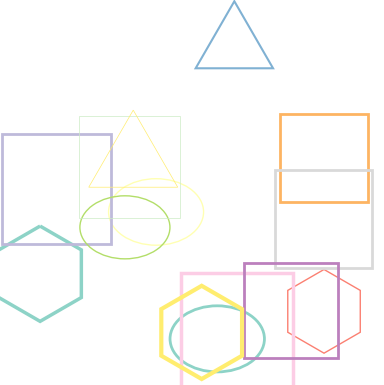[{"shape": "oval", "thickness": 2, "radius": 0.61, "center": [0.564, 0.12]}, {"shape": "hexagon", "thickness": 2.5, "radius": 0.62, "center": [0.104, 0.289]}, {"shape": "oval", "thickness": 1, "radius": 0.62, "center": [0.405, 0.449]}, {"shape": "square", "thickness": 2, "radius": 0.71, "center": [0.147, 0.509]}, {"shape": "hexagon", "thickness": 1, "radius": 0.54, "center": [0.842, 0.191]}, {"shape": "triangle", "thickness": 1.5, "radius": 0.58, "center": [0.609, 0.881]}, {"shape": "square", "thickness": 2, "radius": 0.57, "center": [0.842, 0.589]}, {"shape": "oval", "thickness": 1, "radius": 0.58, "center": [0.324, 0.41]}, {"shape": "square", "thickness": 2.5, "radius": 0.73, "center": [0.616, 0.144]}, {"shape": "square", "thickness": 2, "radius": 0.63, "center": [0.841, 0.431]}, {"shape": "square", "thickness": 2, "radius": 0.61, "center": [0.756, 0.194]}, {"shape": "square", "thickness": 0.5, "radius": 0.66, "center": [0.336, 0.566]}, {"shape": "hexagon", "thickness": 3, "radius": 0.61, "center": [0.524, 0.137]}, {"shape": "triangle", "thickness": 0.5, "radius": 0.67, "center": [0.346, 0.58]}]